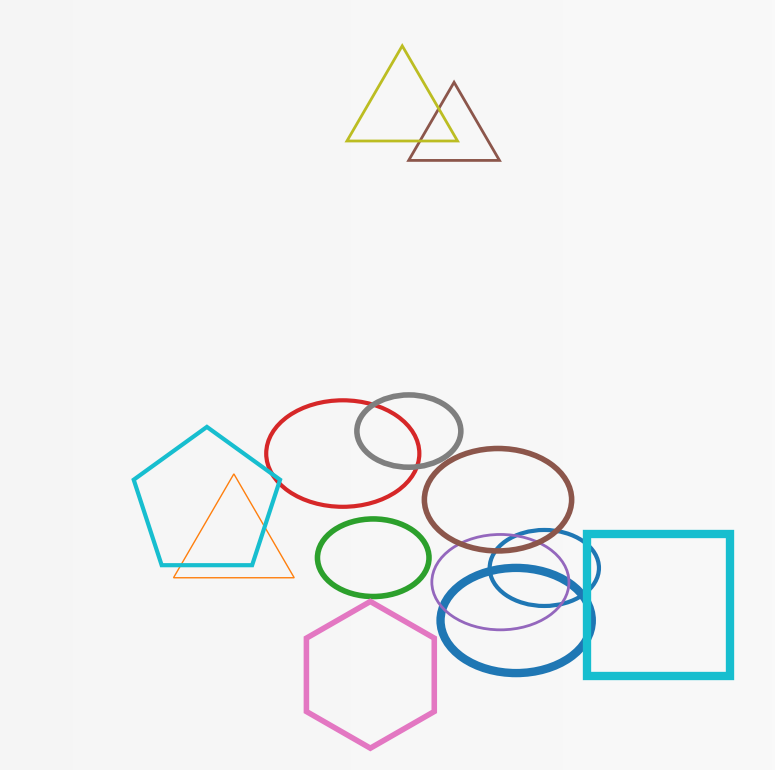[{"shape": "oval", "thickness": 1.5, "radius": 0.35, "center": [0.702, 0.262]}, {"shape": "oval", "thickness": 3, "radius": 0.49, "center": [0.666, 0.194]}, {"shape": "triangle", "thickness": 0.5, "radius": 0.45, "center": [0.302, 0.295]}, {"shape": "oval", "thickness": 2, "radius": 0.36, "center": [0.482, 0.276]}, {"shape": "oval", "thickness": 1.5, "radius": 0.49, "center": [0.442, 0.411]}, {"shape": "oval", "thickness": 1, "radius": 0.44, "center": [0.646, 0.244]}, {"shape": "triangle", "thickness": 1, "radius": 0.34, "center": [0.586, 0.825]}, {"shape": "oval", "thickness": 2, "radius": 0.48, "center": [0.643, 0.351]}, {"shape": "hexagon", "thickness": 2, "radius": 0.48, "center": [0.478, 0.124]}, {"shape": "oval", "thickness": 2, "radius": 0.34, "center": [0.528, 0.44]}, {"shape": "triangle", "thickness": 1, "radius": 0.41, "center": [0.519, 0.858]}, {"shape": "square", "thickness": 3, "radius": 0.46, "center": [0.85, 0.214]}, {"shape": "pentagon", "thickness": 1.5, "radius": 0.5, "center": [0.267, 0.346]}]